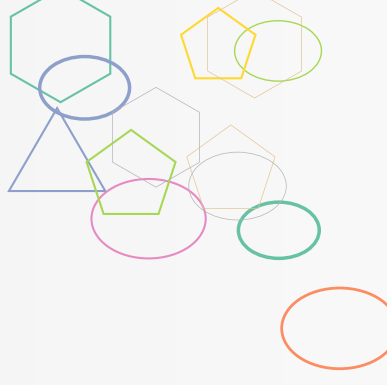[{"shape": "hexagon", "thickness": 1.5, "radius": 0.74, "center": [0.156, 0.883]}, {"shape": "oval", "thickness": 2.5, "radius": 0.52, "center": [0.72, 0.402]}, {"shape": "oval", "thickness": 2, "radius": 0.75, "center": [0.877, 0.147]}, {"shape": "oval", "thickness": 2.5, "radius": 0.58, "center": [0.218, 0.772]}, {"shape": "triangle", "thickness": 1.5, "radius": 0.72, "center": [0.147, 0.576]}, {"shape": "oval", "thickness": 1.5, "radius": 0.74, "center": [0.383, 0.432]}, {"shape": "oval", "thickness": 1, "radius": 0.56, "center": [0.718, 0.868]}, {"shape": "pentagon", "thickness": 1.5, "radius": 0.6, "center": [0.338, 0.542]}, {"shape": "pentagon", "thickness": 1.5, "radius": 0.5, "center": [0.563, 0.878]}, {"shape": "hexagon", "thickness": 0.5, "radius": 0.7, "center": [0.657, 0.885]}, {"shape": "pentagon", "thickness": 0.5, "radius": 0.6, "center": [0.596, 0.556]}, {"shape": "hexagon", "thickness": 0.5, "radius": 0.65, "center": [0.403, 0.644]}, {"shape": "oval", "thickness": 0.5, "radius": 0.63, "center": [0.613, 0.517]}]